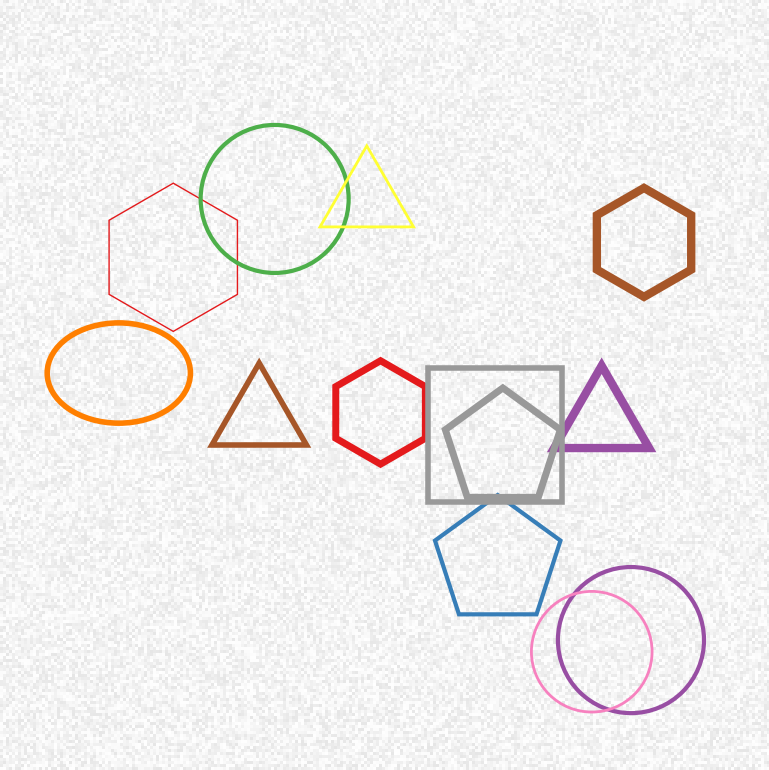[{"shape": "hexagon", "thickness": 2.5, "radius": 0.34, "center": [0.494, 0.464]}, {"shape": "hexagon", "thickness": 0.5, "radius": 0.48, "center": [0.225, 0.666]}, {"shape": "pentagon", "thickness": 1.5, "radius": 0.43, "center": [0.646, 0.271]}, {"shape": "circle", "thickness": 1.5, "radius": 0.48, "center": [0.357, 0.742]}, {"shape": "circle", "thickness": 1.5, "radius": 0.47, "center": [0.819, 0.169]}, {"shape": "triangle", "thickness": 3, "radius": 0.36, "center": [0.781, 0.454]}, {"shape": "oval", "thickness": 2, "radius": 0.47, "center": [0.154, 0.516]}, {"shape": "triangle", "thickness": 1, "radius": 0.35, "center": [0.476, 0.74]}, {"shape": "triangle", "thickness": 2, "radius": 0.35, "center": [0.337, 0.458]}, {"shape": "hexagon", "thickness": 3, "radius": 0.35, "center": [0.836, 0.685]}, {"shape": "circle", "thickness": 1, "radius": 0.39, "center": [0.768, 0.154]}, {"shape": "pentagon", "thickness": 2.5, "radius": 0.39, "center": [0.653, 0.418]}, {"shape": "square", "thickness": 2, "radius": 0.43, "center": [0.642, 0.435]}]